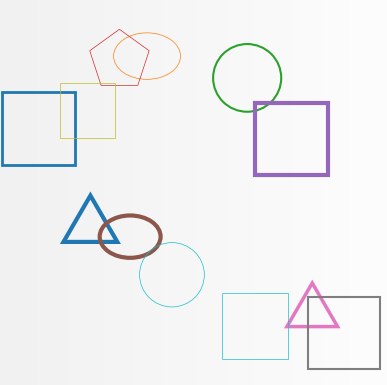[{"shape": "triangle", "thickness": 3, "radius": 0.4, "center": [0.233, 0.412]}, {"shape": "square", "thickness": 2, "radius": 0.47, "center": [0.1, 0.666]}, {"shape": "oval", "thickness": 0.5, "radius": 0.43, "center": [0.379, 0.854]}, {"shape": "circle", "thickness": 1.5, "radius": 0.44, "center": [0.638, 0.798]}, {"shape": "pentagon", "thickness": 0.5, "radius": 0.4, "center": [0.308, 0.843]}, {"shape": "square", "thickness": 3, "radius": 0.47, "center": [0.752, 0.64]}, {"shape": "oval", "thickness": 3, "radius": 0.39, "center": [0.336, 0.385]}, {"shape": "triangle", "thickness": 2.5, "radius": 0.38, "center": [0.806, 0.189]}, {"shape": "square", "thickness": 1.5, "radius": 0.47, "center": [0.887, 0.136]}, {"shape": "square", "thickness": 0.5, "radius": 0.36, "center": [0.226, 0.714]}, {"shape": "square", "thickness": 0.5, "radius": 0.43, "center": [0.659, 0.154]}, {"shape": "circle", "thickness": 0.5, "radius": 0.42, "center": [0.444, 0.286]}]